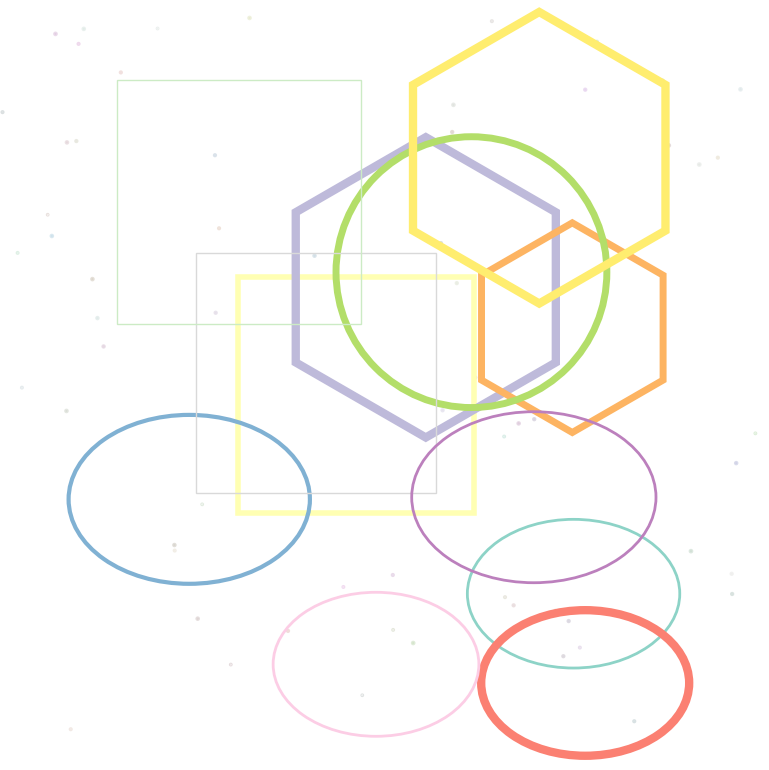[{"shape": "oval", "thickness": 1, "radius": 0.69, "center": [0.745, 0.229]}, {"shape": "square", "thickness": 2, "radius": 0.77, "center": [0.462, 0.486]}, {"shape": "hexagon", "thickness": 3, "radius": 0.98, "center": [0.553, 0.627]}, {"shape": "oval", "thickness": 3, "radius": 0.68, "center": [0.76, 0.113]}, {"shape": "oval", "thickness": 1.5, "radius": 0.78, "center": [0.246, 0.351]}, {"shape": "hexagon", "thickness": 2.5, "radius": 0.68, "center": [0.743, 0.574]}, {"shape": "circle", "thickness": 2.5, "radius": 0.88, "center": [0.612, 0.647]}, {"shape": "oval", "thickness": 1, "radius": 0.67, "center": [0.488, 0.137]}, {"shape": "square", "thickness": 0.5, "radius": 0.78, "center": [0.411, 0.516]}, {"shape": "oval", "thickness": 1, "radius": 0.79, "center": [0.693, 0.354]}, {"shape": "square", "thickness": 0.5, "radius": 0.79, "center": [0.31, 0.738]}, {"shape": "hexagon", "thickness": 3, "radius": 0.95, "center": [0.7, 0.795]}]